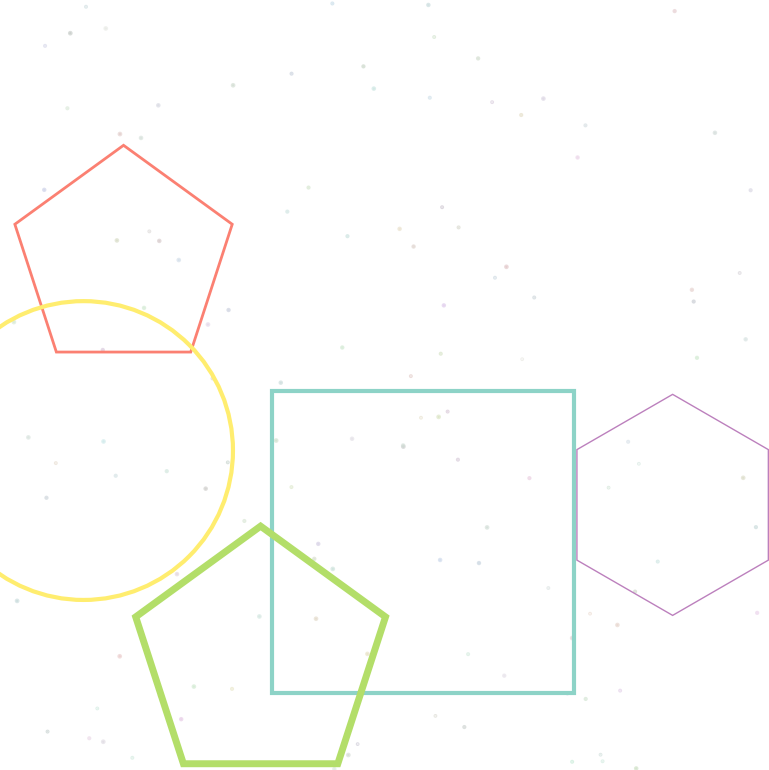[{"shape": "square", "thickness": 1.5, "radius": 0.98, "center": [0.55, 0.296]}, {"shape": "pentagon", "thickness": 1, "radius": 0.74, "center": [0.16, 0.663]}, {"shape": "pentagon", "thickness": 2.5, "radius": 0.85, "center": [0.338, 0.146]}, {"shape": "hexagon", "thickness": 0.5, "radius": 0.72, "center": [0.874, 0.344]}, {"shape": "circle", "thickness": 1.5, "radius": 0.97, "center": [0.109, 0.415]}]